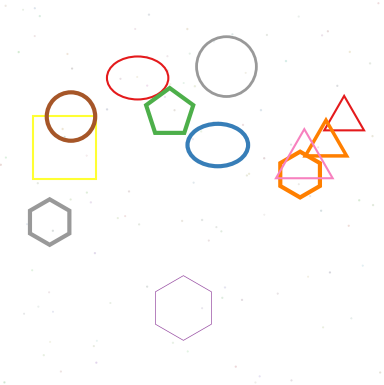[{"shape": "triangle", "thickness": 1.5, "radius": 0.3, "center": [0.894, 0.691]}, {"shape": "oval", "thickness": 1.5, "radius": 0.4, "center": [0.358, 0.797]}, {"shape": "oval", "thickness": 3, "radius": 0.39, "center": [0.566, 0.623]}, {"shape": "pentagon", "thickness": 3, "radius": 0.32, "center": [0.441, 0.707]}, {"shape": "hexagon", "thickness": 0.5, "radius": 0.42, "center": [0.476, 0.2]}, {"shape": "triangle", "thickness": 2.5, "radius": 0.31, "center": [0.847, 0.626]}, {"shape": "hexagon", "thickness": 3, "radius": 0.3, "center": [0.78, 0.547]}, {"shape": "square", "thickness": 1.5, "radius": 0.41, "center": [0.168, 0.617]}, {"shape": "circle", "thickness": 3, "radius": 0.31, "center": [0.184, 0.697]}, {"shape": "triangle", "thickness": 1.5, "radius": 0.42, "center": [0.79, 0.58]}, {"shape": "hexagon", "thickness": 3, "radius": 0.3, "center": [0.129, 0.423]}, {"shape": "circle", "thickness": 2, "radius": 0.39, "center": [0.588, 0.827]}]